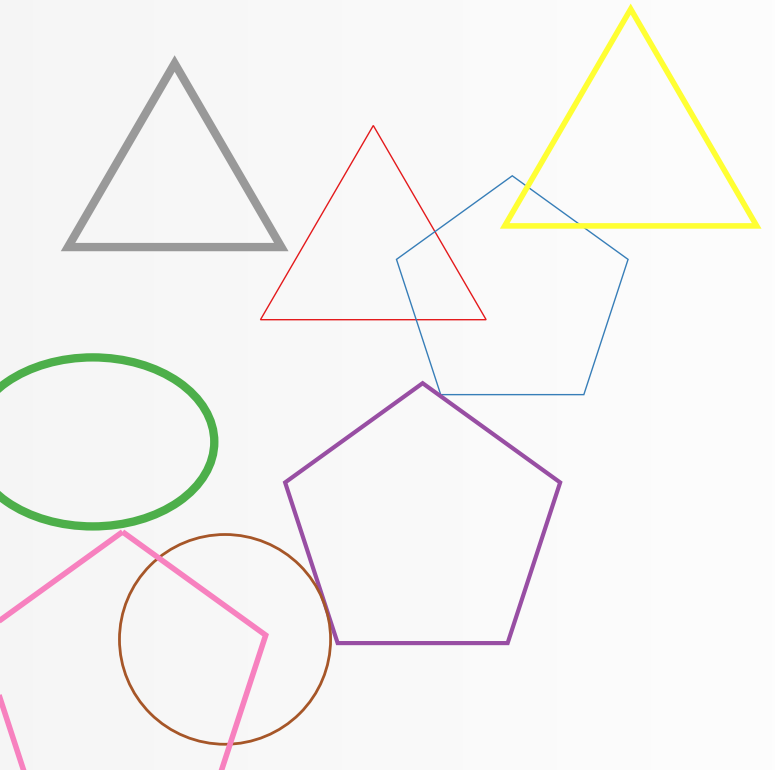[{"shape": "triangle", "thickness": 0.5, "radius": 0.84, "center": [0.482, 0.669]}, {"shape": "pentagon", "thickness": 0.5, "radius": 0.79, "center": [0.661, 0.615]}, {"shape": "oval", "thickness": 3, "radius": 0.78, "center": [0.12, 0.426]}, {"shape": "pentagon", "thickness": 1.5, "radius": 0.93, "center": [0.545, 0.316]}, {"shape": "triangle", "thickness": 2, "radius": 0.94, "center": [0.814, 0.8]}, {"shape": "circle", "thickness": 1, "radius": 0.68, "center": [0.29, 0.17]}, {"shape": "pentagon", "thickness": 2, "radius": 0.97, "center": [0.158, 0.115]}, {"shape": "triangle", "thickness": 3, "radius": 0.79, "center": [0.225, 0.759]}]